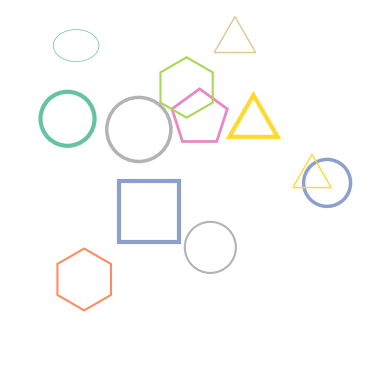[{"shape": "oval", "thickness": 0.5, "radius": 0.3, "center": [0.198, 0.882]}, {"shape": "circle", "thickness": 3, "radius": 0.35, "center": [0.175, 0.691]}, {"shape": "hexagon", "thickness": 1.5, "radius": 0.4, "center": [0.219, 0.274]}, {"shape": "square", "thickness": 3, "radius": 0.39, "center": [0.387, 0.451]}, {"shape": "circle", "thickness": 2.5, "radius": 0.31, "center": [0.85, 0.525]}, {"shape": "pentagon", "thickness": 2, "radius": 0.38, "center": [0.519, 0.694]}, {"shape": "hexagon", "thickness": 1.5, "radius": 0.39, "center": [0.485, 0.773]}, {"shape": "triangle", "thickness": 1, "radius": 0.29, "center": [0.81, 0.542]}, {"shape": "triangle", "thickness": 3, "radius": 0.36, "center": [0.658, 0.681]}, {"shape": "triangle", "thickness": 1, "radius": 0.31, "center": [0.61, 0.895]}, {"shape": "circle", "thickness": 1.5, "radius": 0.33, "center": [0.546, 0.357]}, {"shape": "circle", "thickness": 2.5, "radius": 0.42, "center": [0.361, 0.664]}]